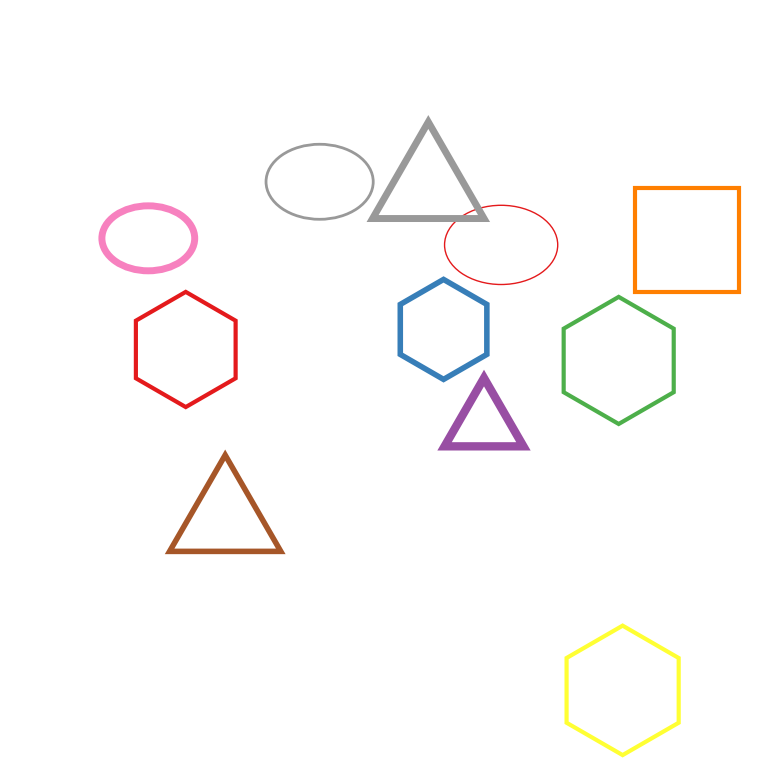[{"shape": "hexagon", "thickness": 1.5, "radius": 0.37, "center": [0.241, 0.546]}, {"shape": "oval", "thickness": 0.5, "radius": 0.37, "center": [0.651, 0.682]}, {"shape": "hexagon", "thickness": 2, "radius": 0.32, "center": [0.576, 0.572]}, {"shape": "hexagon", "thickness": 1.5, "radius": 0.41, "center": [0.803, 0.532]}, {"shape": "triangle", "thickness": 3, "radius": 0.3, "center": [0.629, 0.45]}, {"shape": "square", "thickness": 1.5, "radius": 0.34, "center": [0.892, 0.688]}, {"shape": "hexagon", "thickness": 1.5, "radius": 0.42, "center": [0.809, 0.103]}, {"shape": "triangle", "thickness": 2, "radius": 0.42, "center": [0.292, 0.326]}, {"shape": "oval", "thickness": 2.5, "radius": 0.3, "center": [0.193, 0.69]}, {"shape": "triangle", "thickness": 2.5, "radius": 0.42, "center": [0.556, 0.758]}, {"shape": "oval", "thickness": 1, "radius": 0.35, "center": [0.415, 0.764]}]